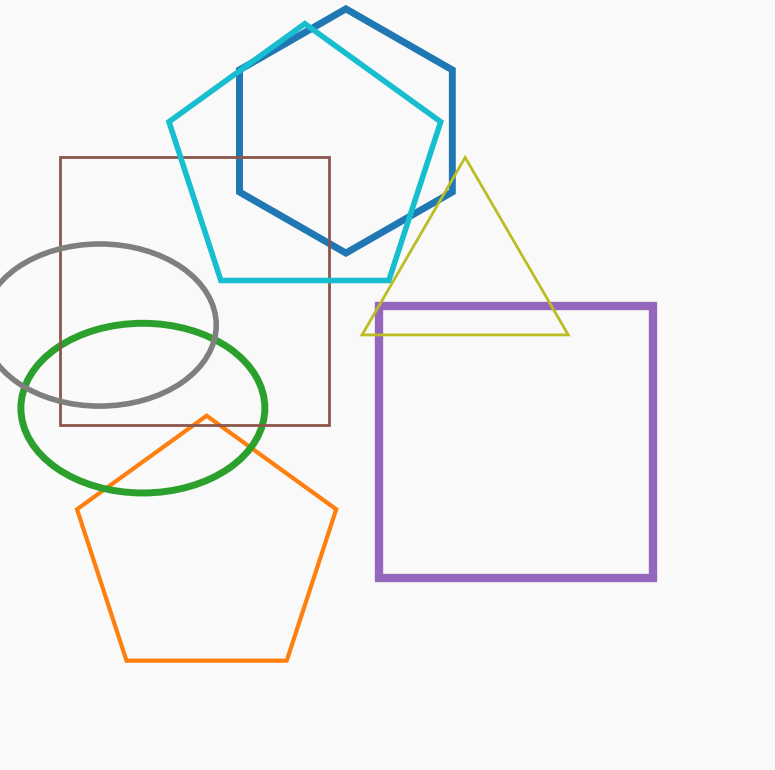[{"shape": "hexagon", "thickness": 2.5, "radius": 0.79, "center": [0.446, 0.83]}, {"shape": "pentagon", "thickness": 1.5, "radius": 0.88, "center": [0.267, 0.284]}, {"shape": "oval", "thickness": 2.5, "radius": 0.79, "center": [0.184, 0.47]}, {"shape": "square", "thickness": 3, "radius": 0.88, "center": [0.665, 0.426]}, {"shape": "square", "thickness": 1, "radius": 0.87, "center": [0.251, 0.622]}, {"shape": "oval", "thickness": 2, "radius": 0.75, "center": [0.129, 0.578]}, {"shape": "triangle", "thickness": 1, "radius": 0.77, "center": [0.6, 0.642]}, {"shape": "pentagon", "thickness": 2, "radius": 0.92, "center": [0.393, 0.785]}]